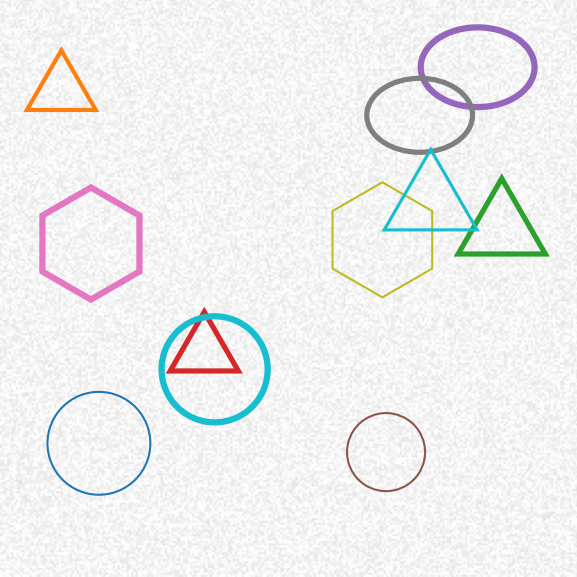[{"shape": "circle", "thickness": 1, "radius": 0.45, "center": [0.171, 0.232]}, {"shape": "triangle", "thickness": 2, "radius": 0.34, "center": [0.106, 0.843]}, {"shape": "triangle", "thickness": 2.5, "radius": 0.44, "center": [0.869, 0.603]}, {"shape": "triangle", "thickness": 2.5, "radius": 0.34, "center": [0.354, 0.391]}, {"shape": "oval", "thickness": 3, "radius": 0.49, "center": [0.827, 0.883]}, {"shape": "circle", "thickness": 1, "radius": 0.34, "center": [0.669, 0.216]}, {"shape": "hexagon", "thickness": 3, "radius": 0.49, "center": [0.157, 0.577]}, {"shape": "oval", "thickness": 2.5, "radius": 0.46, "center": [0.727, 0.8]}, {"shape": "hexagon", "thickness": 1, "radius": 0.5, "center": [0.662, 0.584]}, {"shape": "circle", "thickness": 3, "radius": 0.46, "center": [0.372, 0.36]}, {"shape": "triangle", "thickness": 1.5, "radius": 0.46, "center": [0.746, 0.647]}]